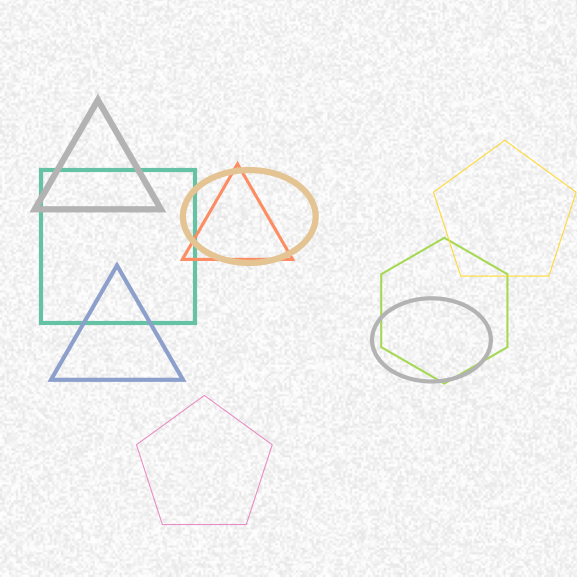[{"shape": "square", "thickness": 2, "radius": 0.66, "center": [0.204, 0.573]}, {"shape": "triangle", "thickness": 1.5, "radius": 0.55, "center": [0.411, 0.605]}, {"shape": "triangle", "thickness": 2, "radius": 0.66, "center": [0.203, 0.407]}, {"shape": "pentagon", "thickness": 0.5, "radius": 0.62, "center": [0.354, 0.191]}, {"shape": "hexagon", "thickness": 1, "radius": 0.63, "center": [0.769, 0.461]}, {"shape": "pentagon", "thickness": 0.5, "radius": 0.65, "center": [0.874, 0.626]}, {"shape": "oval", "thickness": 3, "radius": 0.57, "center": [0.432, 0.624]}, {"shape": "oval", "thickness": 2, "radius": 0.51, "center": [0.747, 0.411]}, {"shape": "triangle", "thickness": 3, "radius": 0.63, "center": [0.17, 0.7]}]